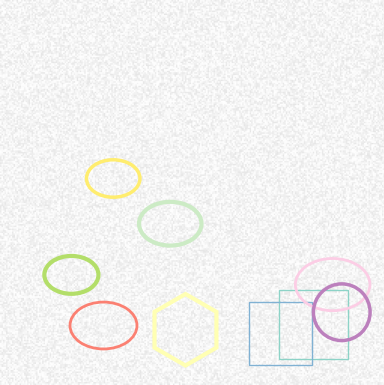[{"shape": "square", "thickness": 1, "radius": 0.45, "center": [0.815, 0.157]}, {"shape": "hexagon", "thickness": 3, "radius": 0.46, "center": [0.482, 0.143]}, {"shape": "oval", "thickness": 2, "radius": 0.43, "center": [0.269, 0.154]}, {"shape": "square", "thickness": 1, "radius": 0.41, "center": [0.728, 0.133]}, {"shape": "oval", "thickness": 3, "radius": 0.35, "center": [0.185, 0.286]}, {"shape": "oval", "thickness": 2, "radius": 0.48, "center": [0.864, 0.261]}, {"shape": "circle", "thickness": 2.5, "radius": 0.37, "center": [0.888, 0.189]}, {"shape": "oval", "thickness": 3, "radius": 0.41, "center": [0.442, 0.419]}, {"shape": "oval", "thickness": 2.5, "radius": 0.35, "center": [0.294, 0.536]}]